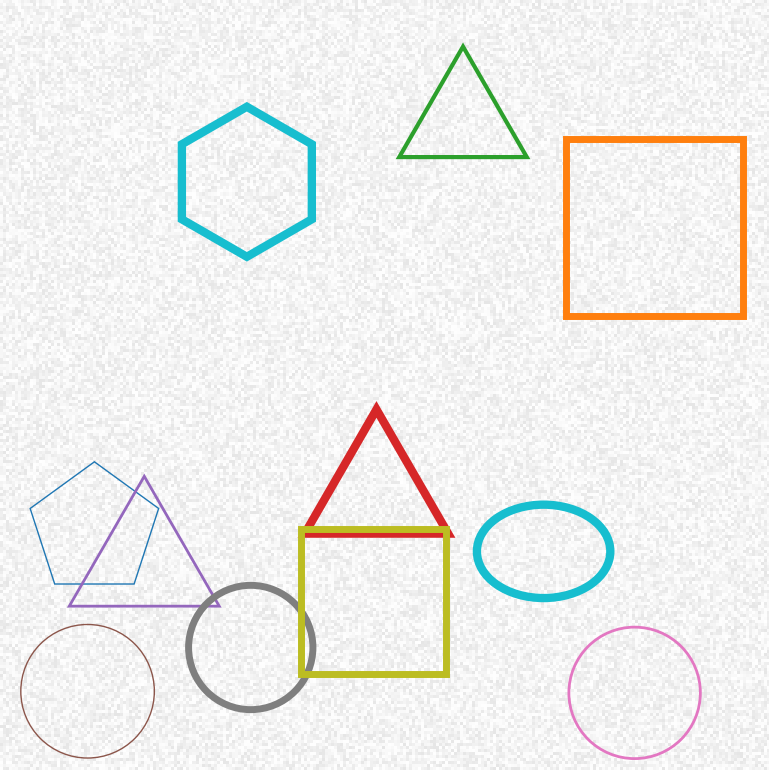[{"shape": "pentagon", "thickness": 0.5, "radius": 0.44, "center": [0.123, 0.313]}, {"shape": "square", "thickness": 2.5, "radius": 0.58, "center": [0.85, 0.704]}, {"shape": "triangle", "thickness": 1.5, "radius": 0.48, "center": [0.601, 0.844]}, {"shape": "triangle", "thickness": 3, "radius": 0.54, "center": [0.489, 0.361]}, {"shape": "triangle", "thickness": 1, "radius": 0.56, "center": [0.187, 0.269]}, {"shape": "circle", "thickness": 0.5, "radius": 0.43, "center": [0.114, 0.102]}, {"shape": "circle", "thickness": 1, "radius": 0.43, "center": [0.824, 0.1]}, {"shape": "circle", "thickness": 2.5, "radius": 0.4, "center": [0.326, 0.159]}, {"shape": "square", "thickness": 2.5, "radius": 0.47, "center": [0.485, 0.219]}, {"shape": "hexagon", "thickness": 3, "radius": 0.49, "center": [0.321, 0.764]}, {"shape": "oval", "thickness": 3, "radius": 0.43, "center": [0.706, 0.284]}]